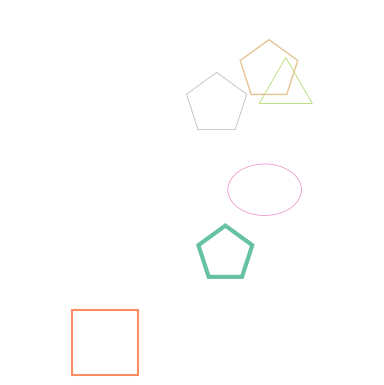[{"shape": "pentagon", "thickness": 3, "radius": 0.37, "center": [0.585, 0.34]}, {"shape": "square", "thickness": 1.5, "radius": 0.43, "center": [0.272, 0.11]}, {"shape": "oval", "thickness": 0.5, "radius": 0.48, "center": [0.687, 0.507]}, {"shape": "triangle", "thickness": 0.5, "radius": 0.4, "center": [0.742, 0.771]}, {"shape": "pentagon", "thickness": 1, "radius": 0.39, "center": [0.699, 0.818]}, {"shape": "pentagon", "thickness": 0.5, "radius": 0.41, "center": [0.563, 0.73]}]